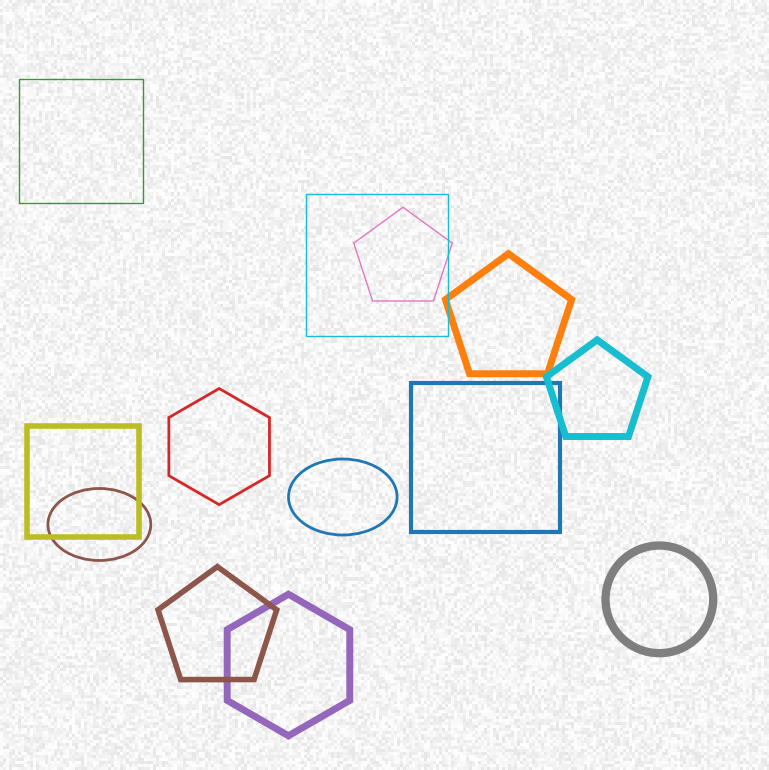[{"shape": "square", "thickness": 1.5, "radius": 0.48, "center": [0.63, 0.406]}, {"shape": "oval", "thickness": 1, "radius": 0.35, "center": [0.445, 0.355]}, {"shape": "pentagon", "thickness": 2.5, "radius": 0.43, "center": [0.66, 0.584]}, {"shape": "square", "thickness": 0.5, "radius": 0.4, "center": [0.105, 0.817]}, {"shape": "hexagon", "thickness": 1, "radius": 0.38, "center": [0.285, 0.42]}, {"shape": "hexagon", "thickness": 2.5, "radius": 0.46, "center": [0.375, 0.136]}, {"shape": "pentagon", "thickness": 2, "radius": 0.41, "center": [0.282, 0.183]}, {"shape": "oval", "thickness": 1, "radius": 0.33, "center": [0.129, 0.319]}, {"shape": "pentagon", "thickness": 0.5, "radius": 0.34, "center": [0.523, 0.664]}, {"shape": "circle", "thickness": 3, "radius": 0.35, "center": [0.856, 0.222]}, {"shape": "square", "thickness": 2, "radius": 0.36, "center": [0.108, 0.375]}, {"shape": "square", "thickness": 0.5, "radius": 0.46, "center": [0.49, 0.656]}, {"shape": "pentagon", "thickness": 2.5, "radius": 0.35, "center": [0.776, 0.489]}]